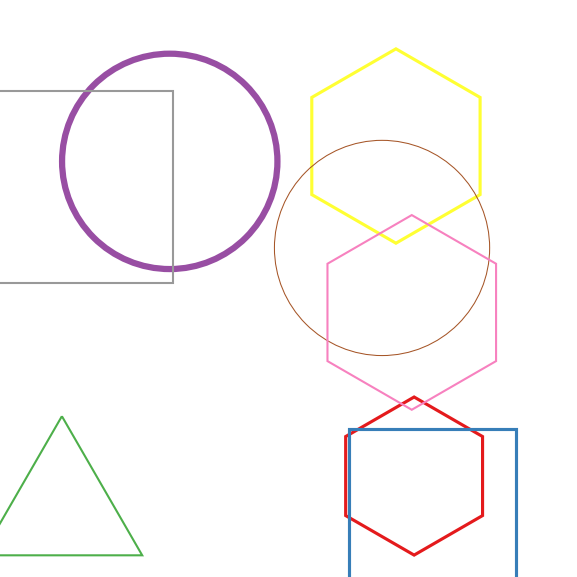[{"shape": "hexagon", "thickness": 1.5, "radius": 0.68, "center": [0.717, 0.175]}, {"shape": "square", "thickness": 1.5, "radius": 0.72, "center": [0.749, 0.112]}, {"shape": "triangle", "thickness": 1, "radius": 0.8, "center": [0.107, 0.118]}, {"shape": "circle", "thickness": 3, "radius": 0.93, "center": [0.294, 0.72]}, {"shape": "hexagon", "thickness": 1.5, "radius": 0.84, "center": [0.686, 0.746]}, {"shape": "circle", "thickness": 0.5, "radius": 0.93, "center": [0.662, 0.57]}, {"shape": "hexagon", "thickness": 1, "radius": 0.84, "center": [0.713, 0.458]}, {"shape": "square", "thickness": 1, "radius": 0.83, "center": [0.133, 0.675]}]